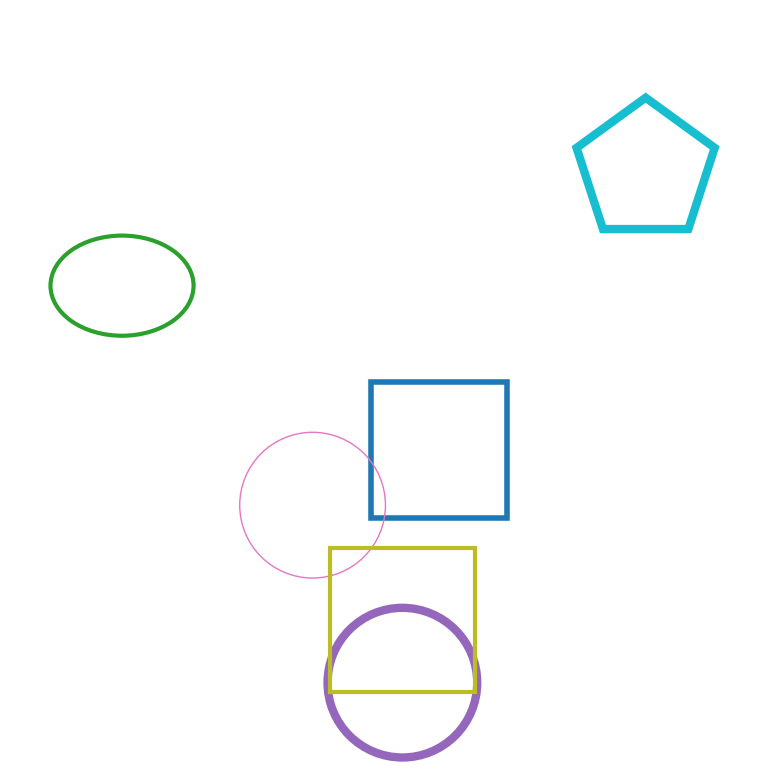[{"shape": "square", "thickness": 2, "radius": 0.44, "center": [0.57, 0.415]}, {"shape": "oval", "thickness": 1.5, "radius": 0.46, "center": [0.158, 0.629]}, {"shape": "circle", "thickness": 3, "radius": 0.49, "center": [0.523, 0.113]}, {"shape": "circle", "thickness": 0.5, "radius": 0.47, "center": [0.406, 0.344]}, {"shape": "square", "thickness": 1.5, "radius": 0.47, "center": [0.523, 0.195]}, {"shape": "pentagon", "thickness": 3, "radius": 0.47, "center": [0.838, 0.779]}]